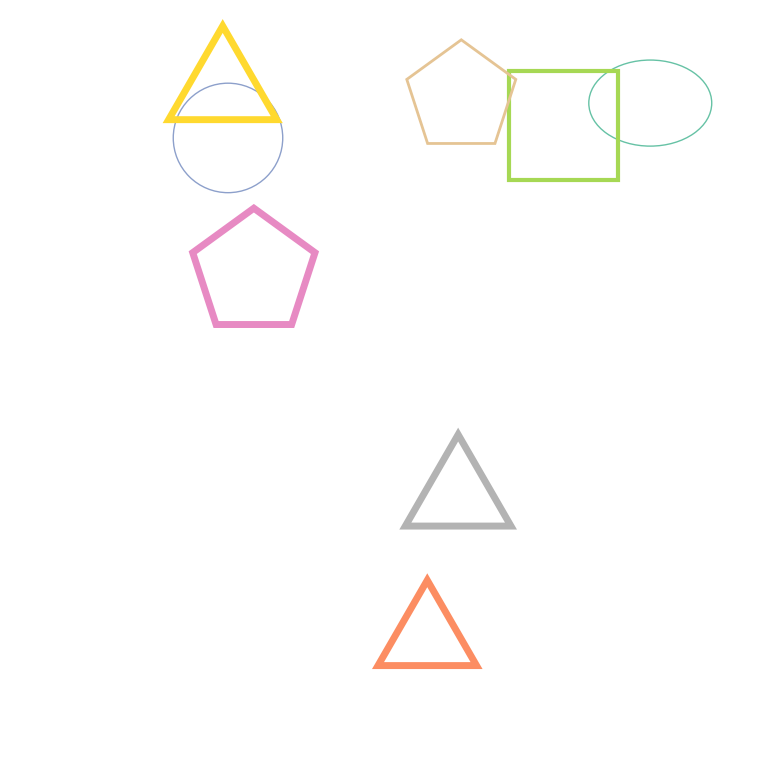[{"shape": "oval", "thickness": 0.5, "radius": 0.4, "center": [0.845, 0.866]}, {"shape": "triangle", "thickness": 2.5, "radius": 0.37, "center": [0.555, 0.173]}, {"shape": "circle", "thickness": 0.5, "radius": 0.36, "center": [0.296, 0.821]}, {"shape": "pentagon", "thickness": 2.5, "radius": 0.42, "center": [0.33, 0.646]}, {"shape": "square", "thickness": 1.5, "radius": 0.35, "center": [0.732, 0.837]}, {"shape": "triangle", "thickness": 2.5, "radius": 0.41, "center": [0.289, 0.885]}, {"shape": "pentagon", "thickness": 1, "radius": 0.37, "center": [0.599, 0.874]}, {"shape": "triangle", "thickness": 2.5, "radius": 0.4, "center": [0.595, 0.356]}]